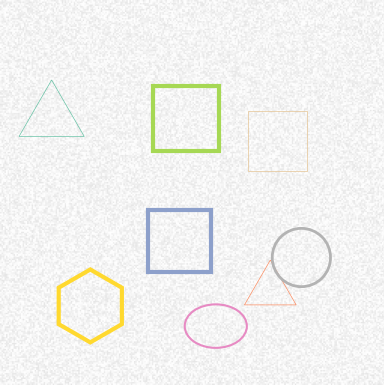[{"shape": "triangle", "thickness": 0.5, "radius": 0.49, "center": [0.134, 0.694]}, {"shape": "triangle", "thickness": 0.5, "radius": 0.39, "center": [0.702, 0.247]}, {"shape": "square", "thickness": 3, "radius": 0.4, "center": [0.466, 0.374]}, {"shape": "oval", "thickness": 1.5, "radius": 0.4, "center": [0.56, 0.153]}, {"shape": "square", "thickness": 3, "radius": 0.42, "center": [0.483, 0.693]}, {"shape": "hexagon", "thickness": 3, "radius": 0.47, "center": [0.235, 0.205]}, {"shape": "square", "thickness": 0.5, "radius": 0.39, "center": [0.721, 0.633]}, {"shape": "circle", "thickness": 2, "radius": 0.38, "center": [0.783, 0.331]}]